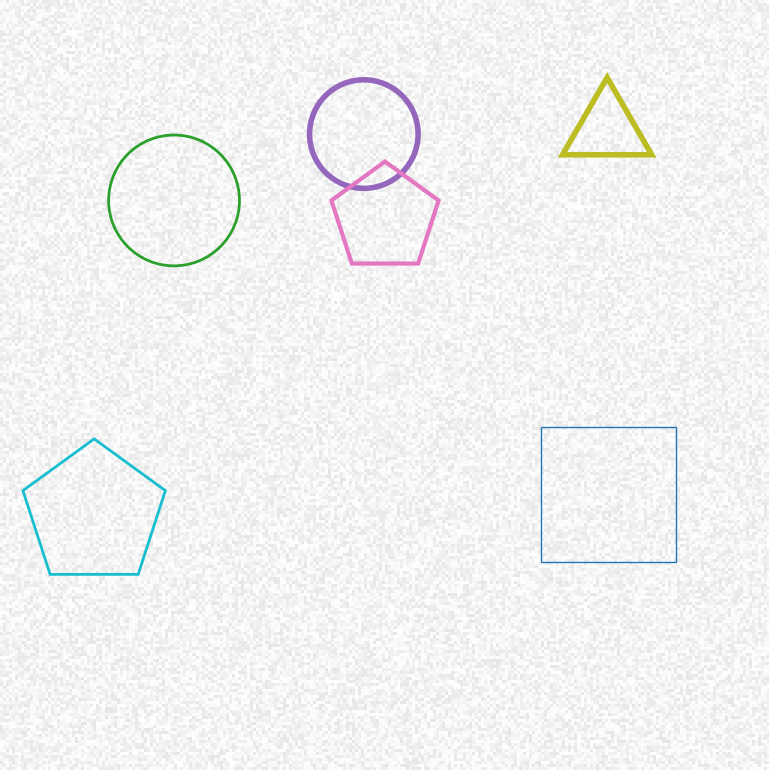[{"shape": "square", "thickness": 0.5, "radius": 0.44, "center": [0.79, 0.358]}, {"shape": "circle", "thickness": 1, "radius": 0.42, "center": [0.226, 0.74]}, {"shape": "circle", "thickness": 2, "radius": 0.35, "center": [0.473, 0.826]}, {"shape": "pentagon", "thickness": 1.5, "radius": 0.37, "center": [0.5, 0.717]}, {"shape": "triangle", "thickness": 2, "radius": 0.33, "center": [0.788, 0.832]}, {"shape": "pentagon", "thickness": 1, "radius": 0.49, "center": [0.122, 0.333]}]